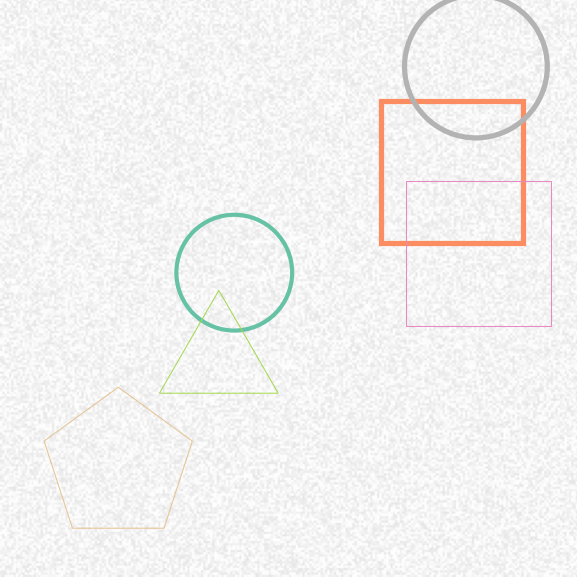[{"shape": "circle", "thickness": 2, "radius": 0.5, "center": [0.406, 0.527]}, {"shape": "square", "thickness": 2.5, "radius": 0.61, "center": [0.783, 0.701]}, {"shape": "square", "thickness": 0.5, "radius": 0.63, "center": [0.829, 0.56]}, {"shape": "triangle", "thickness": 0.5, "radius": 0.59, "center": [0.379, 0.378]}, {"shape": "pentagon", "thickness": 0.5, "radius": 0.67, "center": [0.205, 0.194]}, {"shape": "circle", "thickness": 2.5, "radius": 0.62, "center": [0.824, 0.884]}]